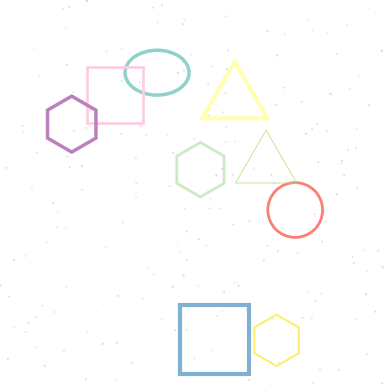[{"shape": "oval", "thickness": 2.5, "radius": 0.42, "center": [0.408, 0.811]}, {"shape": "triangle", "thickness": 3, "radius": 0.49, "center": [0.61, 0.742]}, {"shape": "circle", "thickness": 2, "radius": 0.36, "center": [0.767, 0.455]}, {"shape": "square", "thickness": 3, "radius": 0.44, "center": [0.557, 0.118]}, {"shape": "triangle", "thickness": 0.5, "radius": 0.46, "center": [0.691, 0.57]}, {"shape": "square", "thickness": 2, "radius": 0.36, "center": [0.299, 0.754]}, {"shape": "hexagon", "thickness": 2.5, "radius": 0.36, "center": [0.186, 0.678]}, {"shape": "hexagon", "thickness": 2, "radius": 0.35, "center": [0.521, 0.559]}, {"shape": "hexagon", "thickness": 1.5, "radius": 0.33, "center": [0.718, 0.116]}]